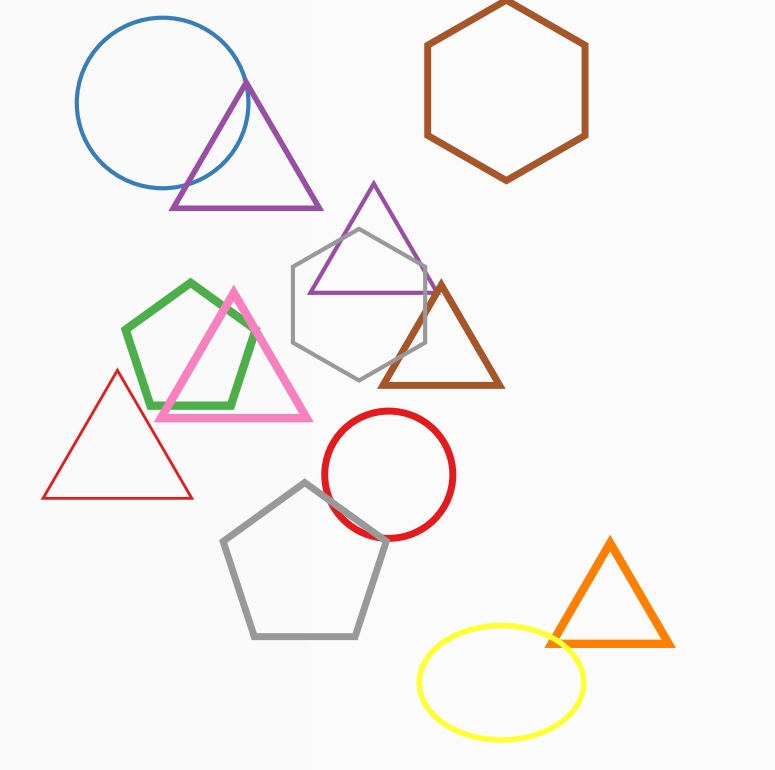[{"shape": "circle", "thickness": 2.5, "radius": 0.41, "center": [0.502, 0.383]}, {"shape": "triangle", "thickness": 1, "radius": 0.55, "center": [0.152, 0.408]}, {"shape": "circle", "thickness": 1.5, "radius": 0.55, "center": [0.21, 0.866]}, {"shape": "pentagon", "thickness": 3, "radius": 0.44, "center": [0.246, 0.545]}, {"shape": "triangle", "thickness": 2, "radius": 0.54, "center": [0.318, 0.784]}, {"shape": "triangle", "thickness": 1.5, "radius": 0.47, "center": [0.482, 0.667]}, {"shape": "triangle", "thickness": 3, "radius": 0.44, "center": [0.787, 0.208]}, {"shape": "oval", "thickness": 2, "radius": 0.53, "center": [0.647, 0.113]}, {"shape": "hexagon", "thickness": 2.5, "radius": 0.59, "center": [0.653, 0.883]}, {"shape": "triangle", "thickness": 2.5, "radius": 0.43, "center": [0.569, 0.543]}, {"shape": "triangle", "thickness": 3, "radius": 0.54, "center": [0.302, 0.511]}, {"shape": "pentagon", "thickness": 2.5, "radius": 0.55, "center": [0.393, 0.263]}, {"shape": "hexagon", "thickness": 1.5, "radius": 0.49, "center": [0.463, 0.604]}]